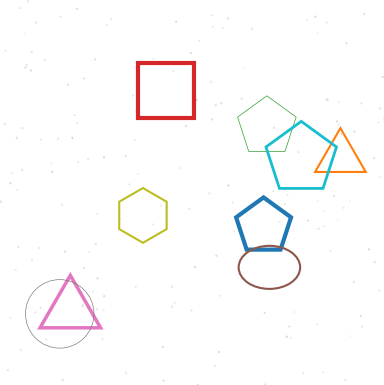[{"shape": "pentagon", "thickness": 3, "radius": 0.37, "center": [0.685, 0.412]}, {"shape": "triangle", "thickness": 1.5, "radius": 0.38, "center": [0.884, 0.591]}, {"shape": "pentagon", "thickness": 0.5, "radius": 0.4, "center": [0.693, 0.671]}, {"shape": "square", "thickness": 3, "radius": 0.36, "center": [0.43, 0.765]}, {"shape": "oval", "thickness": 1.5, "radius": 0.4, "center": [0.7, 0.306]}, {"shape": "triangle", "thickness": 2.5, "radius": 0.45, "center": [0.183, 0.194]}, {"shape": "circle", "thickness": 0.5, "radius": 0.44, "center": [0.155, 0.185]}, {"shape": "hexagon", "thickness": 1.5, "radius": 0.36, "center": [0.371, 0.44]}, {"shape": "pentagon", "thickness": 2, "radius": 0.48, "center": [0.782, 0.588]}]